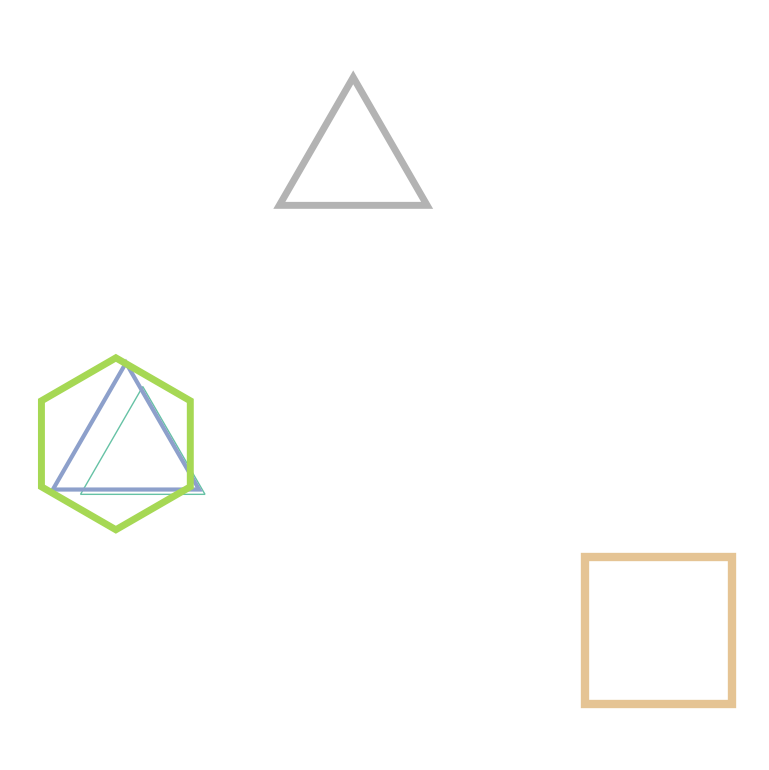[{"shape": "triangle", "thickness": 0.5, "radius": 0.47, "center": [0.185, 0.405]}, {"shape": "triangle", "thickness": 1.5, "radius": 0.55, "center": [0.164, 0.419]}, {"shape": "hexagon", "thickness": 2.5, "radius": 0.56, "center": [0.15, 0.424]}, {"shape": "square", "thickness": 3, "radius": 0.48, "center": [0.855, 0.181]}, {"shape": "triangle", "thickness": 2.5, "radius": 0.55, "center": [0.459, 0.789]}]